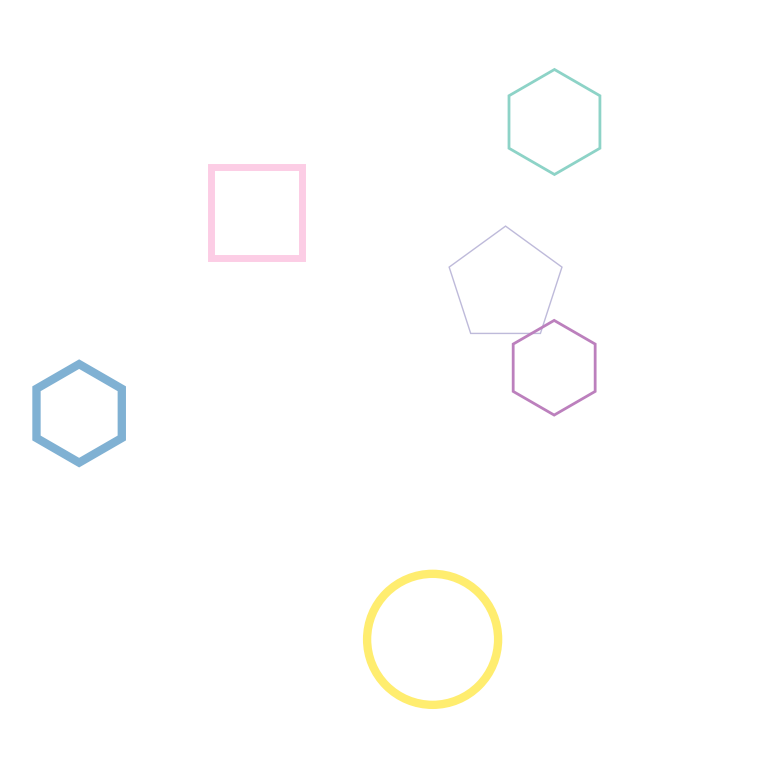[{"shape": "hexagon", "thickness": 1, "radius": 0.34, "center": [0.72, 0.842]}, {"shape": "pentagon", "thickness": 0.5, "radius": 0.39, "center": [0.657, 0.629]}, {"shape": "hexagon", "thickness": 3, "radius": 0.32, "center": [0.103, 0.463]}, {"shape": "square", "thickness": 2.5, "radius": 0.3, "center": [0.333, 0.724]}, {"shape": "hexagon", "thickness": 1, "radius": 0.31, "center": [0.72, 0.522]}, {"shape": "circle", "thickness": 3, "radius": 0.43, "center": [0.562, 0.17]}]